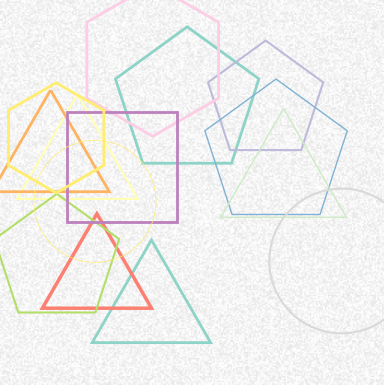[{"shape": "triangle", "thickness": 2, "radius": 0.89, "center": [0.393, 0.199]}, {"shape": "pentagon", "thickness": 2, "radius": 0.98, "center": [0.486, 0.734]}, {"shape": "triangle", "thickness": 1.5, "radius": 0.91, "center": [0.201, 0.574]}, {"shape": "pentagon", "thickness": 1.5, "radius": 0.79, "center": [0.69, 0.737]}, {"shape": "triangle", "thickness": 2.5, "radius": 0.82, "center": [0.252, 0.281]}, {"shape": "pentagon", "thickness": 1, "radius": 0.97, "center": [0.717, 0.6]}, {"shape": "triangle", "thickness": 2, "radius": 0.88, "center": [0.131, 0.59]}, {"shape": "pentagon", "thickness": 1.5, "radius": 0.85, "center": [0.148, 0.326]}, {"shape": "hexagon", "thickness": 2, "radius": 0.99, "center": [0.397, 0.844]}, {"shape": "circle", "thickness": 1.5, "radius": 0.94, "center": [0.888, 0.322]}, {"shape": "square", "thickness": 2, "radius": 0.72, "center": [0.317, 0.566]}, {"shape": "triangle", "thickness": 1, "radius": 0.94, "center": [0.736, 0.53]}, {"shape": "hexagon", "thickness": 2, "radius": 0.72, "center": [0.146, 0.642]}, {"shape": "circle", "thickness": 0.5, "radius": 0.79, "center": [0.247, 0.477]}]